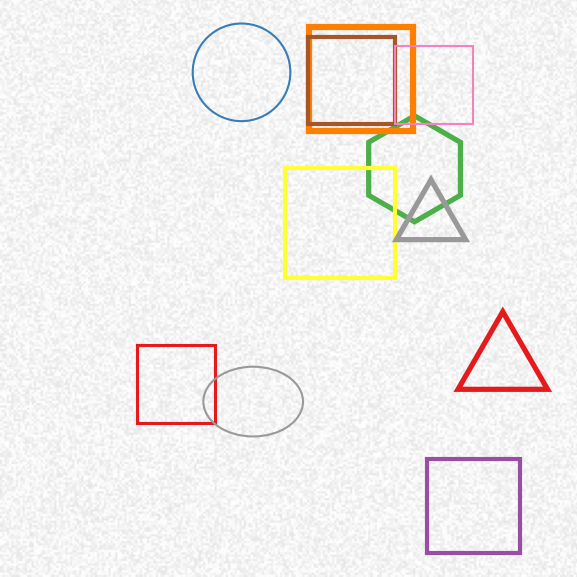[{"shape": "square", "thickness": 1.5, "radius": 0.34, "center": [0.304, 0.334]}, {"shape": "triangle", "thickness": 2.5, "radius": 0.45, "center": [0.871, 0.37]}, {"shape": "circle", "thickness": 1, "radius": 0.42, "center": [0.418, 0.874]}, {"shape": "hexagon", "thickness": 2.5, "radius": 0.46, "center": [0.718, 0.707]}, {"shape": "square", "thickness": 2, "radius": 0.41, "center": [0.82, 0.123]}, {"shape": "square", "thickness": 3, "radius": 0.45, "center": [0.625, 0.863]}, {"shape": "square", "thickness": 2, "radius": 0.48, "center": [0.589, 0.613]}, {"shape": "square", "thickness": 2, "radius": 0.38, "center": [0.608, 0.86]}, {"shape": "square", "thickness": 1, "radius": 0.34, "center": [0.752, 0.852]}, {"shape": "triangle", "thickness": 2.5, "radius": 0.35, "center": [0.746, 0.619]}, {"shape": "oval", "thickness": 1, "radius": 0.43, "center": [0.438, 0.304]}]